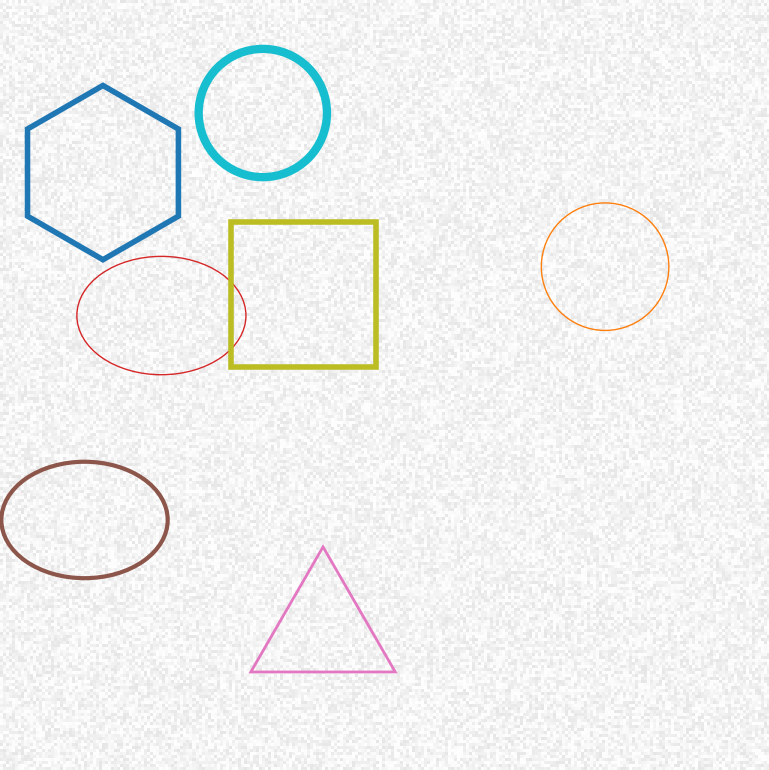[{"shape": "hexagon", "thickness": 2, "radius": 0.57, "center": [0.134, 0.776]}, {"shape": "circle", "thickness": 0.5, "radius": 0.41, "center": [0.786, 0.654]}, {"shape": "oval", "thickness": 0.5, "radius": 0.55, "center": [0.21, 0.59]}, {"shape": "oval", "thickness": 1.5, "radius": 0.54, "center": [0.11, 0.325]}, {"shape": "triangle", "thickness": 1, "radius": 0.54, "center": [0.42, 0.181]}, {"shape": "square", "thickness": 2, "radius": 0.47, "center": [0.394, 0.618]}, {"shape": "circle", "thickness": 3, "radius": 0.42, "center": [0.341, 0.853]}]